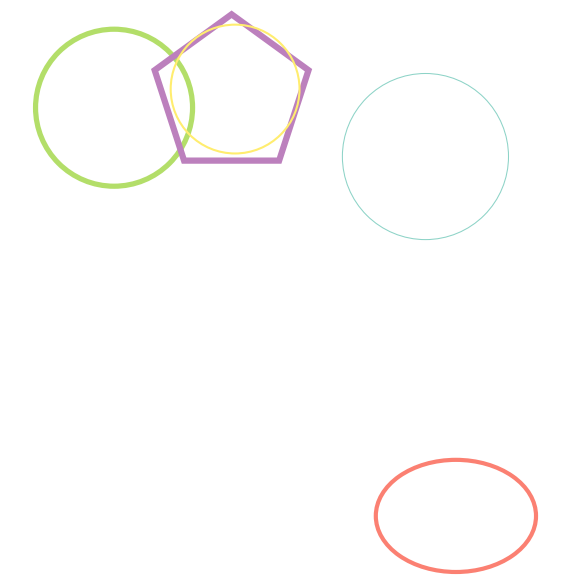[{"shape": "circle", "thickness": 0.5, "radius": 0.72, "center": [0.737, 0.728]}, {"shape": "oval", "thickness": 2, "radius": 0.69, "center": [0.789, 0.106]}, {"shape": "circle", "thickness": 2.5, "radius": 0.68, "center": [0.197, 0.813]}, {"shape": "pentagon", "thickness": 3, "radius": 0.7, "center": [0.401, 0.834]}, {"shape": "circle", "thickness": 1, "radius": 0.56, "center": [0.407, 0.845]}]